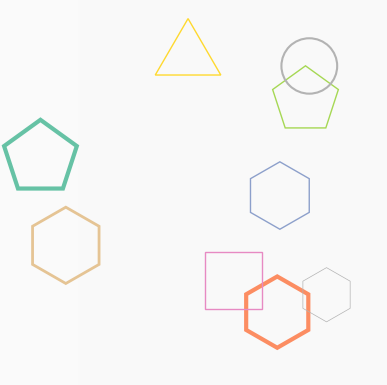[{"shape": "pentagon", "thickness": 3, "radius": 0.49, "center": [0.104, 0.59]}, {"shape": "hexagon", "thickness": 3, "radius": 0.46, "center": [0.715, 0.189]}, {"shape": "hexagon", "thickness": 1, "radius": 0.44, "center": [0.722, 0.492]}, {"shape": "square", "thickness": 1, "radius": 0.37, "center": [0.602, 0.27]}, {"shape": "pentagon", "thickness": 1, "radius": 0.45, "center": [0.788, 0.74]}, {"shape": "triangle", "thickness": 1, "radius": 0.49, "center": [0.485, 0.854]}, {"shape": "hexagon", "thickness": 2, "radius": 0.5, "center": [0.17, 0.363]}, {"shape": "hexagon", "thickness": 0.5, "radius": 0.35, "center": [0.843, 0.234]}, {"shape": "circle", "thickness": 1.5, "radius": 0.36, "center": [0.798, 0.829]}]